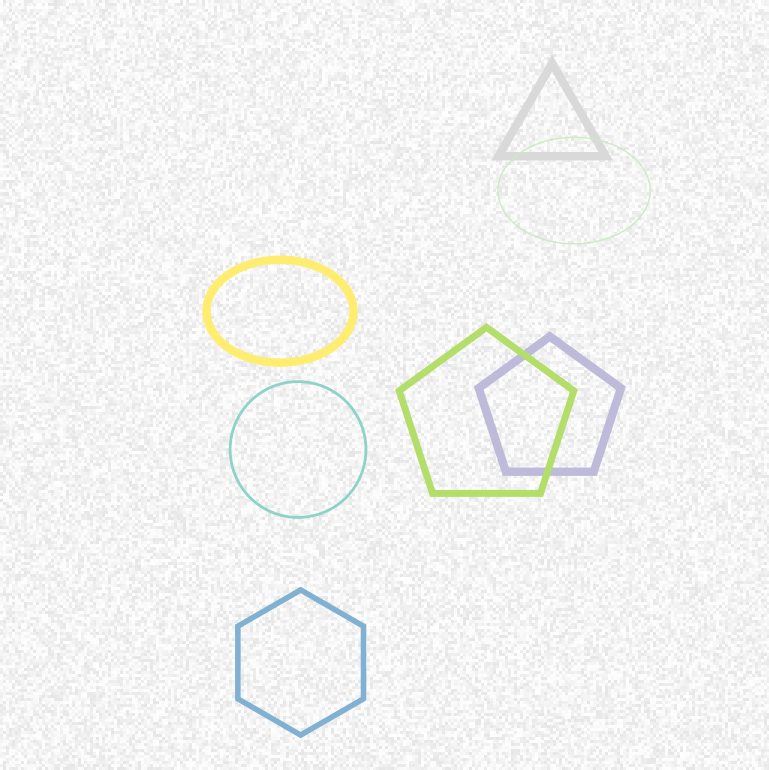[{"shape": "circle", "thickness": 1, "radius": 0.44, "center": [0.387, 0.416]}, {"shape": "pentagon", "thickness": 3, "radius": 0.49, "center": [0.714, 0.466]}, {"shape": "hexagon", "thickness": 2, "radius": 0.47, "center": [0.39, 0.14]}, {"shape": "pentagon", "thickness": 2.5, "radius": 0.6, "center": [0.632, 0.456]}, {"shape": "triangle", "thickness": 3, "radius": 0.4, "center": [0.717, 0.837]}, {"shape": "oval", "thickness": 0.5, "radius": 0.49, "center": [0.746, 0.753]}, {"shape": "oval", "thickness": 3, "radius": 0.48, "center": [0.364, 0.596]}]